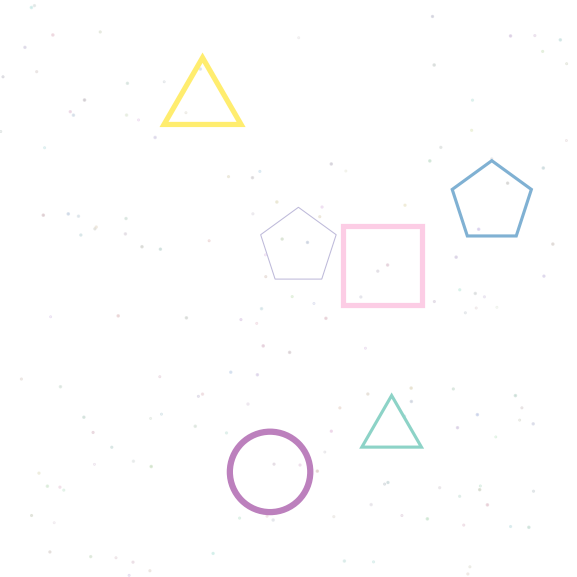[{"shape": "triangle", "thickness": 1.5, "radius": 0.3, "center": [0.678, 0.255]}, {"shape": "pentagon", "thickness": 0.5, "radius": 0.34, "center": [0.517, 0.571]}, {"shape": "pentagon", "thickness": 1.5, "radius": 0.36, "center": [0.852, 0.649]}, {"shape": "square", "thickness": 2.5, "radius": 0.34, "center": [0.662, 0.54]}, {"shape": "circle", "thickness": 3, "radius": 0.35, "center": [0.468, 0.182]}, {"shape": "triangle", "thickness": 2.5, "radius": 0.39, "center": [0.351, 0.822]}]